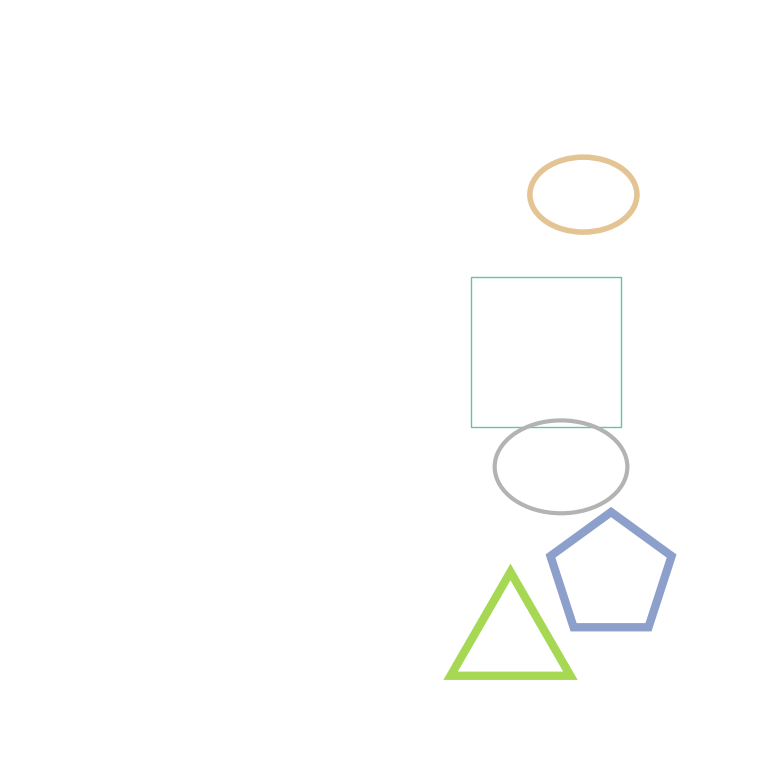[{"shape": "square", "thickness": 0.5, "radius": 0.49, "center": [0.709, 0.543]}, {"shape": "pentagon", "thickness": 3, "radius": 0.41, "center": [0.794, 0.252]}, {"shape": "triangle", "thickness": 3, "radius": 0.45, "center": [0.663, 0.167]}, {"shape": "oval", "thickness": 2, "radius": 0.35, "center": [0.758, 0.747]}, {"shape": "oval", "thickness": 1.5, "radius": 0.43, "center": [0.729, 0.394]}]